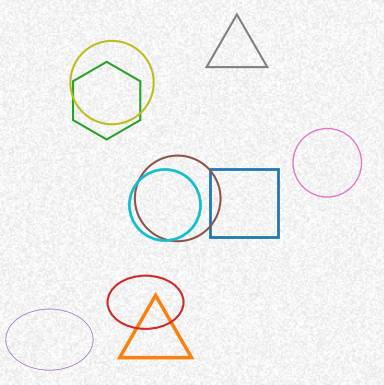[{"shape": "square", "thickness": 2, "radius": 0.44, "center": [0.633, 0.473]}, {"shape": "triangle", "thickness": 2.5, "radius": 0.54, "center": [0.404, 0.125]}, {"shape": "hexagon", "thickness": 1.5, "radius": 0.5, "center": [0.277, 0.739]}, {"shape": "oval", "thickness": 1.5, "radius": 0.49, "center": [0.378, 0.215]}, {"shape": "oval", "thickness": 0.5, "radius": 0.57, "center": [0.129, 0.118]}, {"shape": "circle", "thickness": 1.5, "radius": 0.56, "center": [0.462, 0.485]}, {"shape": "circle", "thickness": 1, "radius": 0.45, "center": [0.85, 0.577]}, {"shape": "triangle", "thickness": 1.5, "radius": 0.46, "center": [0.615, 0.871]}, {"shape": "circle", "thickness": 1.5, "radius": 0.54, "center": [0.291, 0.786]}, {"shape": "circle", "thickness": 2, "radius": 0.46, "center": [0.428, 0.467]}]